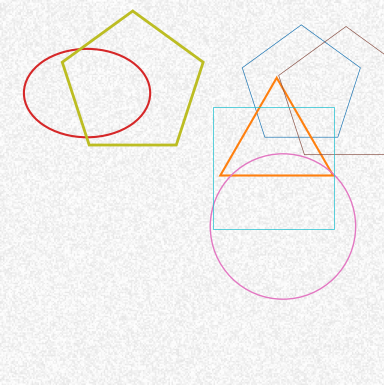[{"shape": "pentagon", "thickness": 0.5, "radius": 0.81, "center": [0.783, 0.774]}, {"shape": "triangle", "thickness": 1.5, "radius": 0.85, "center": [0.719, 0.629]}, {"shape": "oval", "thickness": 1.5, "radius": 0.82, "center": [0.226, 0.758]}, {"shape": "pentagon", "thickness": 0.5, "radius": 0.92, "center": [0.899, 0.747]}, {"shape": "circle", "thickness": 1, "radius": 0.94, "center": [0.735, 0.412]}, {"shape": "pentagon", "thickness": 2, "radius": 0.96, "center": [0.345, 0.779]}, {"shape": "square", "thickness": 0.5, "radius": 0.79, "center": [0.71, 0.564]}]